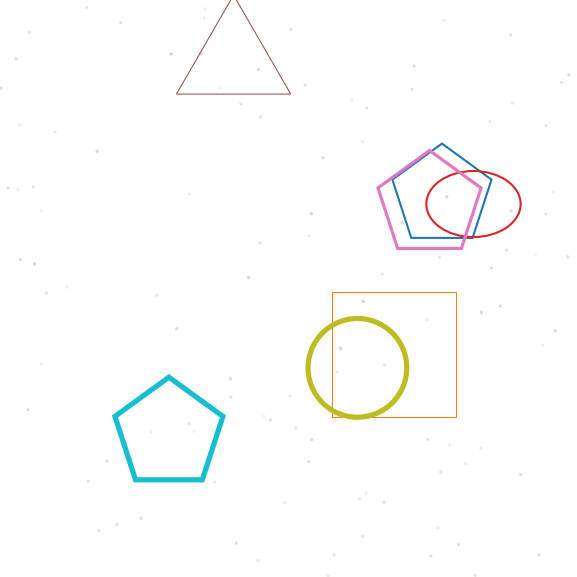[{"shape": "pentagon", "thickness": 1, "radius": 0.45, "center": [0.765, 0.66]}, {"shape": "square", "thickness": 0.5, "radius": 0.54, "center": [0.682, 0.385]}, {"shape": "oval", "thickness": 1, "radius": 0.41, "center": [0.82, 0.646]}, {"shape": "triangle", "thickness": 0.5, "radius": 0.57, "center": [0.404, 0.893]}, {"shape": "pentagon", "thickness": 1.5, "radius": 0.47, "center": [0.744, 0.645]}, {"shape": "circle", "thickness": 2.5, "radius": 0.43, "center": [0.619, 0.362]}, {"shape": "pentagon", "thickness": 2.5, "radius": 0.49, "center": [0.293, 0.248]}]